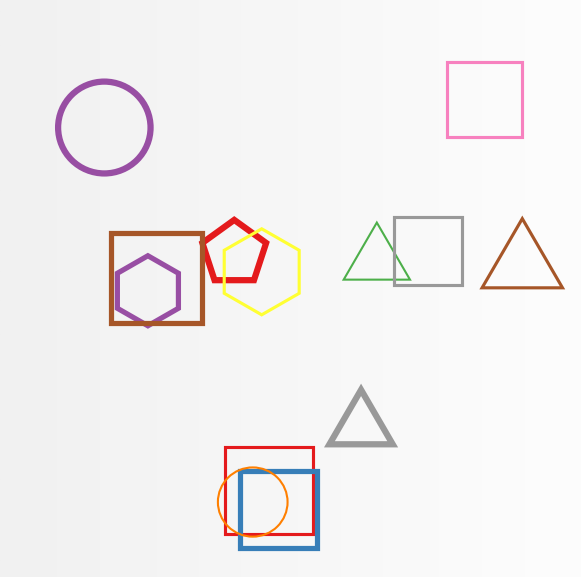[{"shape": "pentagon", "thickness": 3, "radius": 0.29, "center": [0.403, 0.561]}, {"shape": "square", "thickness": 1.5, "radius": 0.38, "center": [0.463, 0.15]}, {"shape": "square", "thickness": 2.5, "radius": 0.33, "center": [0.478, 0.116]}, {"shape": "triangle", "thickness": 1, "radius": 0.33, "center": [0.648, 0.548]}, {"shape": "circle", "thickness": 3, "radius": 0.4, "center": [0.179, 0.778]}, {"shape": "hexagon", "thickness": 2.5, "radius": 0.3, "center": [0.254, 0.496]}, {"shape": "circle", "thickness": 1, "radius": 0.3, "center": [0.435, 0.13]}, {"shape": "hexagon", "thickness": 1.5, "radius": 0.37, "center": [0.45, 0.528]}, {"shape": "triangle", "thickness": 1.5, "radius": 0.4, "center": [0.899, 0.541]}, {"shape": "square", "thickness": 2.5, "radius": 0.39, "center": [0.27, 0.518]}, {"shape": "square", "thickness": 1.5, "radius": 0.32, "center": [0.834, 0.827]}, {"shape": "triangle", "thickness": 3, "radius": 0.31, "center": [0.621, 0.261]}, {"shape": "square", "thickness": 1.5, "radius": 0.29, "center": [0.737, 0.564]}]